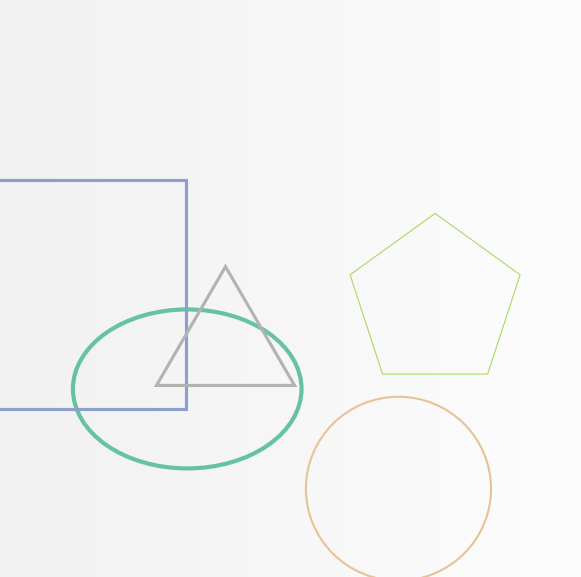[{"shape": "oval", "thickness": 2, "radius": 0.98, "center": [0.322, 0.326]}, {"shape": "square", "thickness": 1.5, "radius": 0.99, "center": [0.121, 0.489]}, {"shape": "pentagon", "thickness": 0.5, "radius": 0.77, "center": [0.749, 0.476]}, {"shape": "circle", "thickness": 1, "radius": 0.8, "center": [0.686, 0.153]}, {"shape": "triangle", "thickness": 1.5, "radius": 0.69, "center": [0.388, 0.4]}]